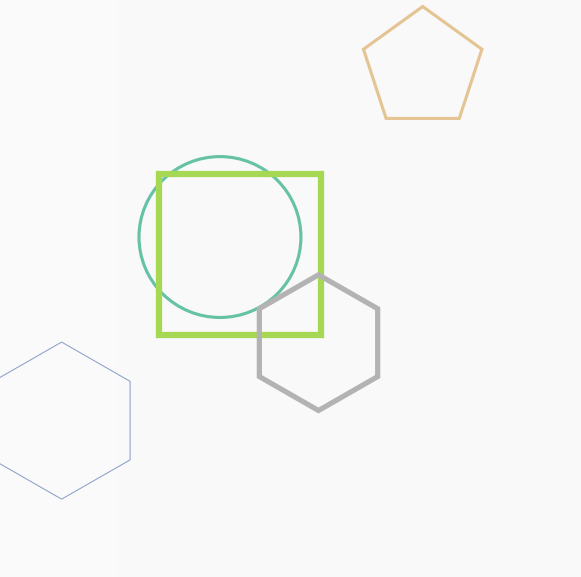[{"shape": "circle", "thickness": 1.5, "radius": 0.7, "center": [0.378, 0.589]}, {"shape": "hexagon", "thickness": 0.5, "radius": 0.68, "center": [0.106, 0.271]}, {"shape": "square", "thickness": 3, "radius": 0.7, "center": [0.413, 0.558]}, {"shape": "pentagon", "thickness": 1.5, "radius": 0.54, "center": [0.727, 0.881]}, {"shape": "hexagon", "thickness": 2.5, "radius": 0.59, "center": [0.548, 0.406]}]